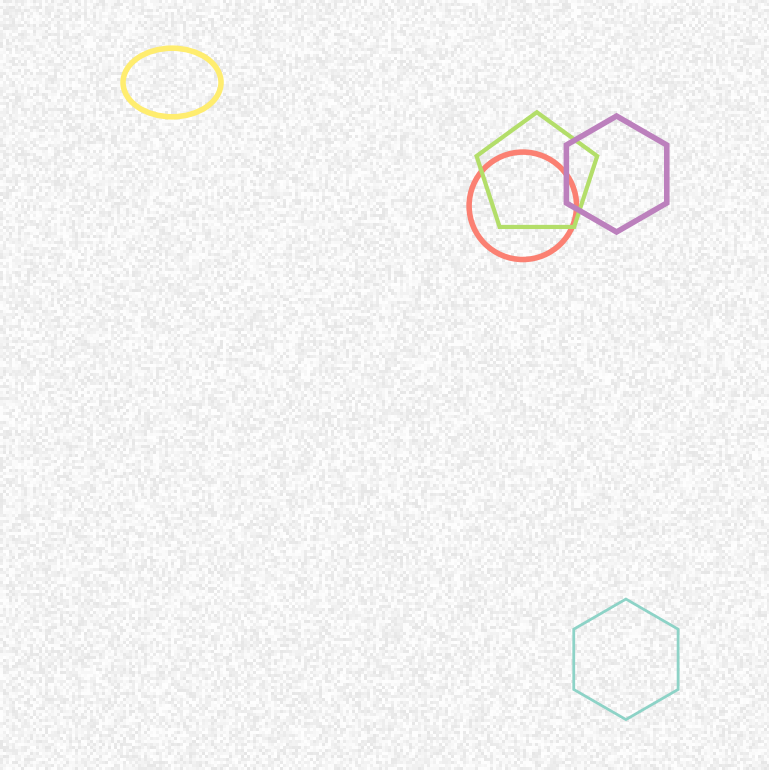[{"shape": "hexagon", "thickness": 1, "radius": 0.39, "center": [0.813, 0.144]}, {"shape": "circle", "thickness": 2, "radius": 0.35, "center": [0.679, 0.733]}, {"shape": "pentagon", "thickness": 1.5, "radius": 0.41, "center": [0.697, 0.772]}, {"shape": "hexagon", "thickness": 2, "radius": 0.38, "center": [0.801, 0.774]}, {"shape": "oval", "thickness": 2, "radius": 0.32, "center": [0.223, 0.893]}]